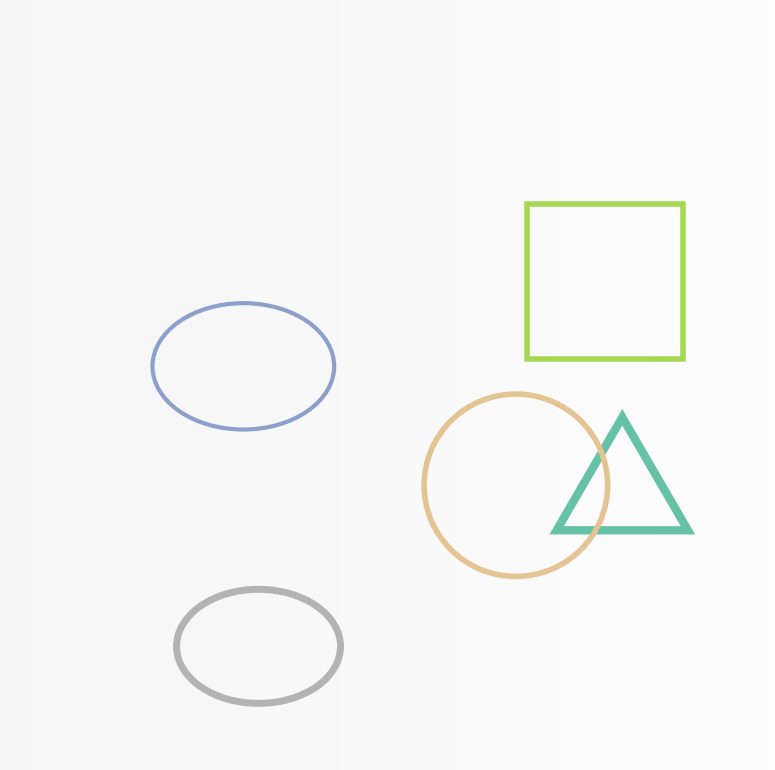[{"shape": "triangle", "thickness": 3, "radius": 0.49, "center": [0.803, 0.36]}, {"shape": "oval", "thickness": 1.5, "radius": 0.59, "center": [0.314, 0.524]}, {"shape": "square", "thickness": 2, "radius": 0.5, "center": [0.78, 0.635]}, {"shape": "circle", "thickness": 2, "radius": 0.59, "center": [0.666, 0.37]}, {"shape": "oval", "thickness": 2.5, "radius": 0.53, "center": [0.334, 0.161]}]